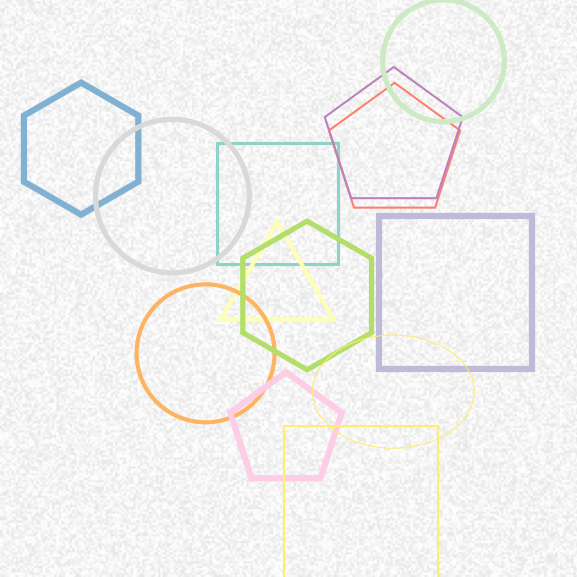[{"shape": "square", "thickness": 1.5, "radius": 0.52, "center": [0.481, 0.647]}, {"shape": "triangle", "thickness": 2, "radius": 0.56, "center": [0.48, 0.502]}, {"shape": "square", "thickness": 3, "radius": 0.66, "center": [0.789, 0.493]}, {"shape": "pentagon", "thickness": 1, "radius": 0.6, "center": [0.683, 0.736]}, {"shape": "hexagon", "thickness": 3, "radius": 0.57, "center": [0.14, 0.742]}, {"shape": "circle", "thickness": 2, "radius": 0.6, "center": [0.356, 0.387]}, {"shape": "hexagon", "thickness": 2.5, "radius": 0.64, "center": [0.532, 0.488]}, {"shape": "pentagon", "thickness": 3, "radius": 0.51, "center": [0.495, 0.253]}, {"shape": "circle", "thickness": 2.5, "radius": 0.67, "center": [0.299, 0.66]}, {"shape": "pentagon", "thickness": 1, "radius": 0.63, "center": [0.682, 0.758]}, {"shape": "circle", "thickness": 2.5, "radius": 0.53, "center": [0.768, 0.894]}, {"shape": "square", "thickness": 1, "radius": 0.67, "center": [0.625, 0.129]}, {"shape": "oval", "thickness": 0.5, "radius": 0.7, "center": [0.681, 0.321]}]